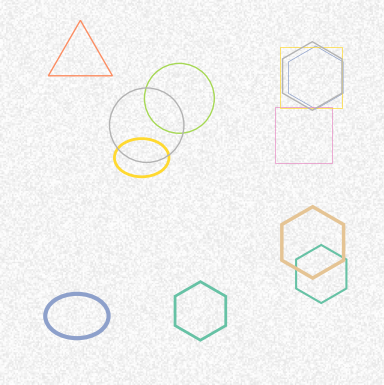[{"shape": "hexagon", "thickness": 2, "radius": 0.38, "center": [0.521, 0.192]}, {"shape": "hexagon", "thickness": 1.5, "radius": 0.38, "center": [0.834, 0.288]}, {"shape": "triangle", "thickness": 1, "radius": 0.48, "center": [0.209, 0.851]}, {"shape": "oval", "thickness": 3, "radius": 0.41, "center": [0.2, 0.179]}, {"shape": "hexagon", "thickness": 0.5, "radius": 0.41, "center": [0.82, 0.798]}, {"shape": "square", "thickness": 0.5, "radius": 0.37, "center": [0.788, 0.65]}, {"shape": "circle", "thickness": 1, "radius": 0.45, "center": [0.466, 0.745]}, {"shape": "square", "thickness": 0.5, "radius": 0.4, "center": [0.808, 0.798]}, {"shape": "oval", "thickness": 2, "radius": 0.35, "center": [0.368, 0.59]}, {"shape": "hexagon", "thickness": 2.5, "radius": 0.46, "center": [0.812, 0.37]}, {"shape": "hexagon", "thickness": 1, "radius": 0.45, "center": [0.811, 0.803]}, {"shape": "circle", "thickness": 1, "radius": 0.48, "center": [0.381, 0.675]}]